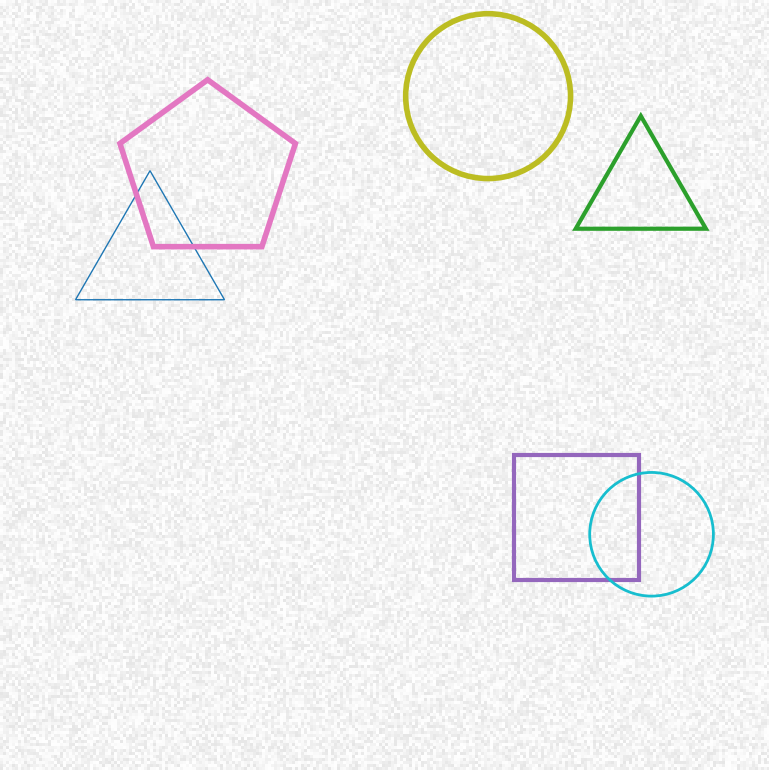[{"shape": "triangle", "thickness": 0.5, "radius": 0.56, "center": [0.195, 0.667]}, {"shape": "triangle", "thickness": 1.5, "radius": 0.49, "center": [0.832, 0.752]}, {"shape": "square", "thickness": 1.5, "radius": 0.41, "center": [0.749, 0.328]}, {"shape": "pentagon", "thickness": 2, "radius": 0.6, "center": [0.27, 0.777]}, {"shape": "circle", "thickness": 2, "radius": 0.54, "center": [0.634, 0.875]}, {"shape": "circle", "thickness": 1, "radius": 0.4, "center": [0.846, 0.306]}]